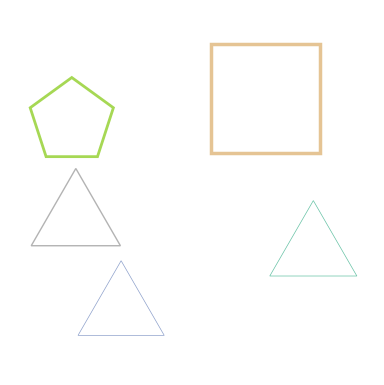[{"shape": "triangle", "thickness": 0.5, "radius": 0.65, "center": [0.814, 0.348]}, {"shape": "triangle", "thickness": 0.5, "radius": 0.65, "center": [0.315, 0.194]}, {"shape": "pentagon", "thickness": 2, "radius": 0.57, "center": [0.186, 0.685]}, {"shape": "square", "thickness": 2.5, "radius": 0.71, "center": [0.69, 0.745]}, {"shape": "triangle", "thickness": 1, "radius": 0.67, "center": [0.197, 0.429]}]